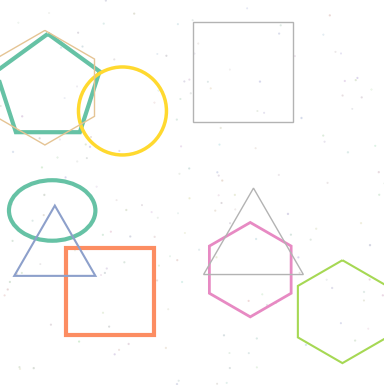[{"shape": "pentagon", "thickness": 3, "radius": 0.71, "center": [0.124, 0.771]}, {"shape": "oval", "thickness": 3, "radius": 0.56, "center": [0.136, 0.453]}, {"shape": "square", "thickness": 3, "radius": 0.57, "center": [0.287, 0.243]}, {"shape": "triangle", "thickness": 1.5, "radius": 0.61, "center": [0.142, 0.344]}, {"shape": "hexagon", "thickness": 2, "radius": 0.61, "center": [0.65, 0.3]}, {"shape": "hexagon", "thickness": 1.5, "radius": 0.67, "center": [0.889, 0.19]}, {"shape": "circle", "thickness": 2.5, "radius": 0.57, "center": [0.318, 0.712]}, {"shape": "hexagon", "thickness": 1, "radius": 0.74, "center": [0.117, 0.772]}, {"shape": "square", "thickness": 1, "radius": 0.65, "center": [0.631, 0.814]}, {"shape": "triangle", "thickness": 1, "radius": 0.75, "center": [0.658, 0.362]}]